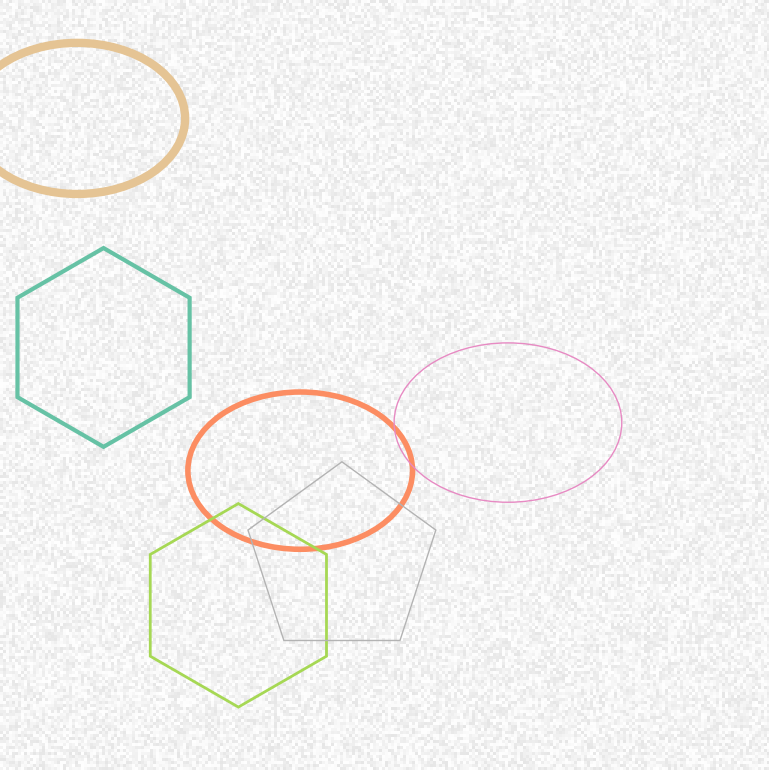[{"shape": "hexagon", "thickness": 1.5, "radius": 0.65, "center": [0.134, 0.549]}, {"shape": "oval", "thickness": 2, "radius": 0.73, "center": [0.39, 0.389]}, {"shape": "oval", "thickness": 0.5, "radius": 0.74, "center": [0.66, 0.451]}, {"shape": "hexagon", "thickness": 1, "radius": 0.66, "center": [0.31, 0.214]}, {"shape": "oval", "thickness": 3, "radius": 0.7, "center": [0.1, 0.846]}, {"shape": "pentagon", "thickness": 0.5, "radius": 0.64, "center": [0.444, 0.272]}]